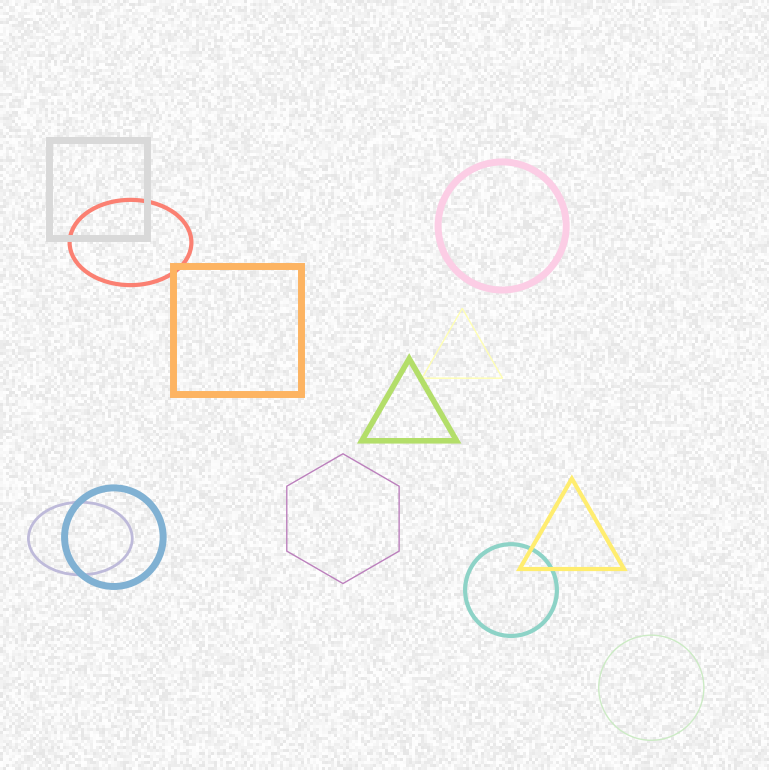[{"shape": "circle", "thickness": 1.5, "radius": 0.3, "center": [0.664, 0.234]}, {"shape": "triangle", "thickness": 0.5, "radius": 0.3, "center": [0.6, 0.539]}, {"shape": "oval", "thickness": 1, "radius": 0.34, "center": [0.104, 0.301]}, {"shape": "oval", "thickness": 1.5, "radius": 0.4, "center": [0.169, 0.685]}, {"shape": "circle", "thickness": 2.5, "radius": 0.32, "center": [0.148, 0.302]}, {"shape": "square", "thickness": 2.5, "radius": 0.42, "center": [0.308, 0.572]}, {"shape": "triangle", "thickness": 2, "radius": 0.36, "center": [0.531, 0.463]}, {"shape": "circle", "thickness": 2.5, "radius": 0.42, "center": [0.652, 0.707]}, {"shape": "square", "thickness": 2.5, "radius": 0.32, "center": [0.127, 0.755]}, {"shape": "hexagon", "thickness": 0.5, "radius": 0.42, "center": [0.445, 0.326]}, {"shape": "circle", "thickness": 0.5, "radius": 0.34, "center": [0.846, 0.107]}, {"shape": "triangle", "thickness": 1.5, "radius": 0.39, "center": [0.743, 0.3]}]